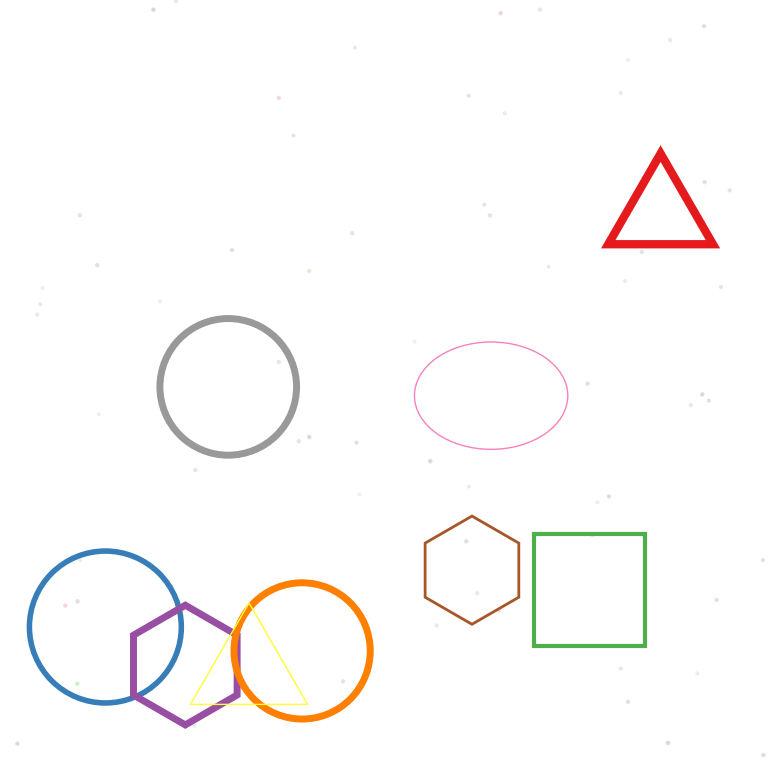[{"shape": "triangle", "thickness": 3, "radius": 0.39, "center": [0.858, 0.722]}, {"shape": "circle", "thickness": 2, "radius": 0.49, "center": [0.137, 0.186]}, {"shape": "square", "thickness": 1.5, "radius": 0.36, "center": [0.766, 0.234]}, {"shape": "hexagon", "thickness": 2.5, "radius": 0.39, "center": [0.241, 0.136]}, {"shape": "circle", "thickness": 2.5, "radius": 0.44, "center": [0.392, 0.155]}, {"shape": "triangle", "thickness": 0.5, "radius": 0.44, "center": [0.323, 0.129]}, {"shape": "hexagon", "thickness": 1, "radius": 0.35, "center": [0.613, 0.26]}, {"shape": "oval", "thickness": 0.5, "radius": 0.5, "center": [0.638, 0.486]}, {"shape": "circle", "thickness": 2.5, "radius": 0.44, "center": [0.296, 0.498]}]